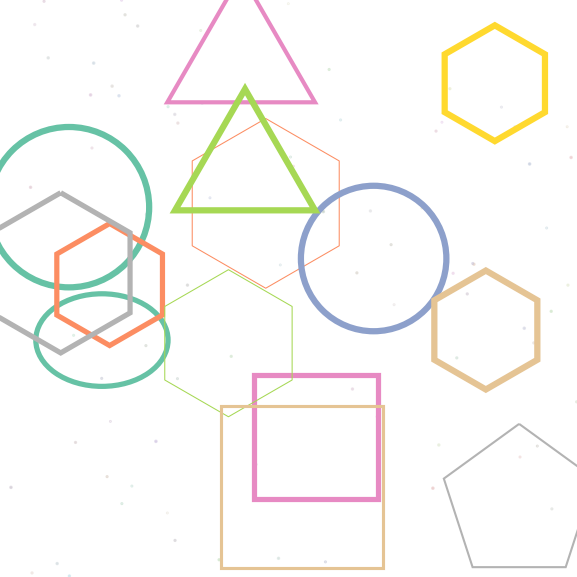[{"shape": "circle", "thickness": 3, "radius": 0.69, "center": [0.119, 0.64]}, {"shape": "oval", "thickness": 2.5, "radius": 0.57, "center": [0.177, 0.41]}, {"shape": "hexagon", "thickness": 0.5, "radius": 0.73, "center": [0.46, 0.647]}, {"shape": "hexagon", "thickness": 2.5, "radius": 0.53, "center": [0.19, 0.506]}, {"shape": "circle", "thickness": 3, "radius": 0.63, "center": [0.647, 0.552]}, {"shape": "triangle", "thickness": 2, "radius": 0.74, "center": [0.418, 0.896]}, {"shape": "square", "thickness": 2.5, "radius": 0.53, "center": [0.547, 0.243]}, {"shape": "hexagon", "thickness": 0.5, "radius": 0.64, "center": [0.396, 0.405]}, {"shape": "triangle", "thickness": 3, "radius": 0.7, "center": [0.424, 0.705]}, {"shape": "hexagon", "thickness": 3, "radius": 0.5, "center": [0.857, 0.855]}, {"shape": "square", "thickness": 1.5, "radius": 0.7, "center": [0.523, 0.156]}, {"shape": "hexagon", "thickness": 3, "radius": 0.51, "center": [0.841, 0.428]}, {"shape": "hexagon", "thickness": 2.5, "radius": 0.69, "center": [0.105, 0.527]}, {"shape": "pentagon", "thickness": 1, "radius": 0.69, "center": [0.899, 0.128]}]